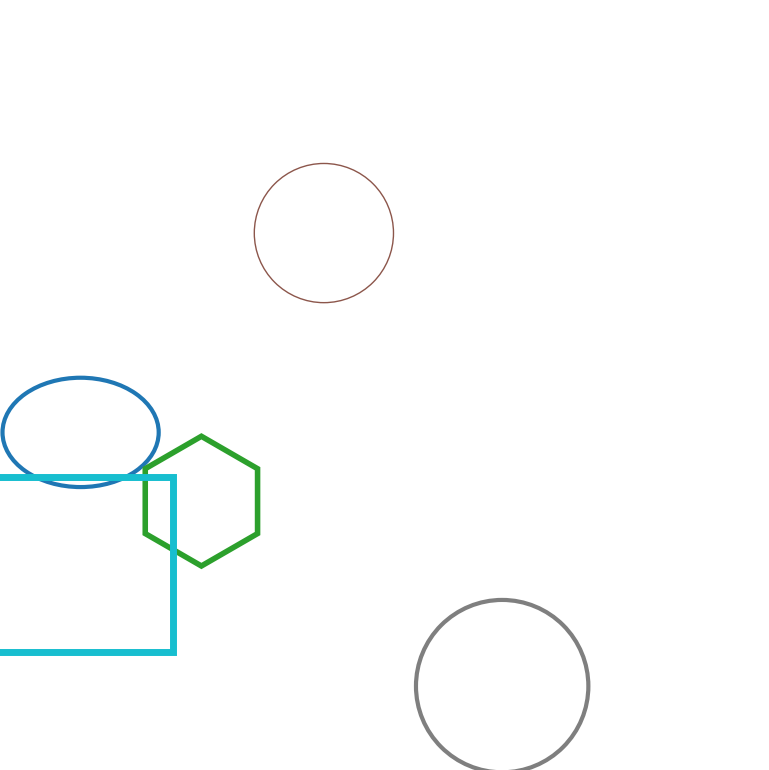[{"shape": "oval", "thickness": 1.5, "radius": 0.51, "center": [0.105, 0.438]}, {"shape": "hexagon", "thickness": 2, "radius": 0.42, "center": [0.262, 0.349]}, {"shape": "circle", "thickness": 0.5, "radius": 0.45, "center": [0.421, 0.697]}, {"shape": "circle", "thickness": 1.5, "radius": 0.56, "center": [0.652, 0.109]}, {"shape": "square", "thickness": 2.5, "radius": 0.57, "center": [0.11, 0.267]}]